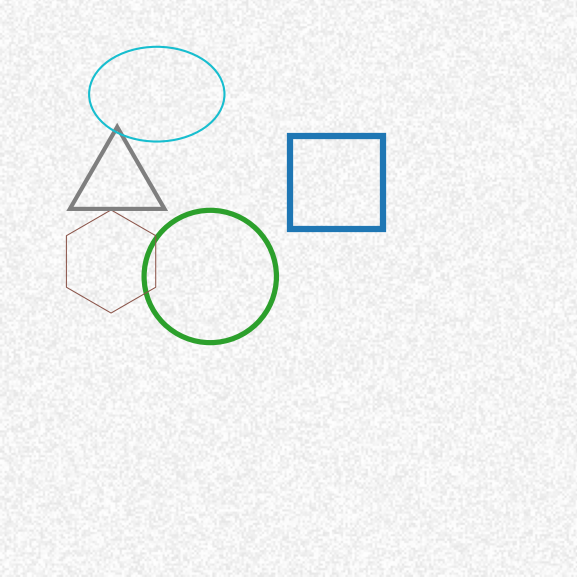[{"shape": "square", "thickness": 3, "radius": 0.4, "center": [0.582, 0.684]}, {"shape": "circle", "thickness": 2.5, "radius": 0.57, "center": [0.364, 0.52]}, {"shape": "hexagon", "thickness": 0.5, "radius": 0.45, "center": [0.192, 0.546]}, {"shape": "triangle", "thickness": 2, "radius": 0.47, "center": [0.203, 0.685]}, {"shape": "oval", "thickness": 1, "radius": 0.59, "center": [0.271, 0.836]}]